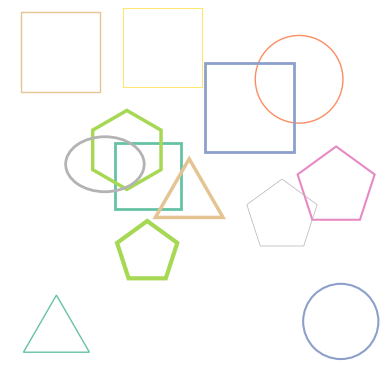[{"shape": "square", "thickness": 2, "radius": 0.43, "center": [0.385, 0.542]}, {"shape": "triangle", "thickness": 1, "radius": 0.49, "center": [0.147, 0.135]}, {"shape": "circle", "thickness": 1, "radius": 0.57, "center": [0.777, 0.794]}, {"shape": "square", "thickness": 2, "radius": 0.58, "center": [0.649, 0.722]}, {"shape": "circle", "thickness": 1.5, "radius": 0.49, "center": [0.885, 0.165]}, {"shape": "pentagon", "thickness": 1.5, "radius": 0.53, "center": [0.873, 0.514]}, {"shape": "pentagon", "thickness": 3, "radius": 0.41, "center": [0.382, 0.344]}, {"shape": "hexagon", "thickness": 2.5, "radius": 0.51, "center": [0.329, 0.611]}, {"shape": "square", "thickness": 0.5, "radius": 0.51, "center": [0.422, 0.876]}, {"shape": "square", "thickness": 1, "radius": 0.52, "center": [0.157, 0.865]}, {"shape": "triangle", "thickness": 2.5, "radius": 0.51, "center": [0.491, 0.486]}, {"shape": "pentagon", "thickness": 0.5, "radius": 0.48, "center": [0.732, 0.439]}, {"shape": "oval", "thickness": 2, "radius": 0.51, "center": [0.273, 0.573]}]